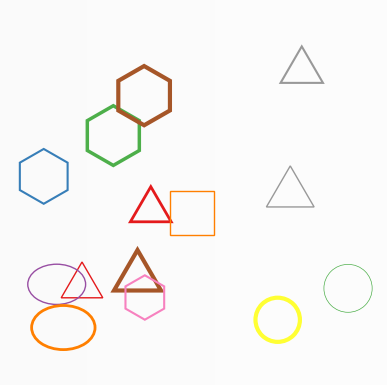[{"shape": "triangle", "thickness": 2, "radius": 0.3, "center": [0.389, 0.454]}, {"shape": "triangle", "thickness": 1, "radius": 0.31, "center": [0.212, 0.257]}, {"shape": "hexagon", "thickness": 1.5, "radius": 0.36, "center": [0.113, 0.542]}, {"shape": "hexagon", "thickness": 2.5, "radius": 0.39, "center": [0.292, 0.648]}, {"shape": "circle", "thickness": 0.5, "radius": 0.31, "center": [0.898, 0.251]}, {"shape": "oval", "thickness": 1, "radius": 0.37, "center": [0.146, 0.261]}, {"shape": "oval", "thickness": 2, "radius": 0.41, "center": [0.163, 0.149]}, {"shape": "square", "thickness": 1, "radius": 0.29, "center": [0.496, 0.447]}, {"shape": "circle", "thickness": 3, "radius": 0.29, "center": [0.717, 0.169]}, {"shape": "triangle", "thickness": 3, "radius": 0.35, "center": [0.355, 0.28]}, {"shape": "hexagon", "thickness": 3, "radius": 0.38, "center": [0.372, 0.752]}, {"shape": "hexagon", "thickness": 1.5, "radius": 0.29, "center": [0.374, 0.227]}, {"shape": "triangle", "thickness": 1.5, "radius": 0.32, "center": [0.779, 0.816]}, {"shape": "triangle", "thickness": 1, "radius": 0.36, "center": [0.749, 0.498]}]